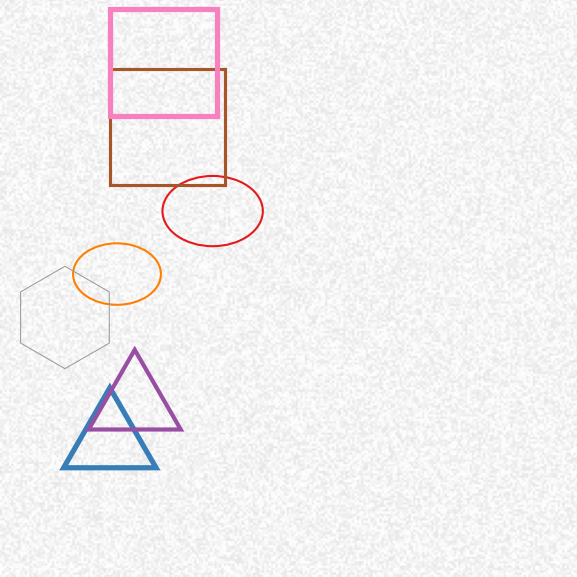[{"shape": "oval", "thickness": 1, "radius": 0.43, "center": [0.368, 0.634]}, {"shape": "triangle", "thickness": 2.5, "radius": 0.46, "center": [0.19, 0.235]}, {"shape": "triangle", "thickness": 2, "radius": 0.46, "center": [0.233, 0.301]}, {"shape": "oval", "thickness": 1, "radius": 0.38, "center": [0.203, 0.525]}, {"shape": "square", "thickness": 1.5, "radius": 0.5, "center": [0.29, 0.779]}, {"shape": "square", "thickness": 2.5, "radius": 0.46, "center": [0.283, 0.891]}, {"shape": "hexagon", "thickness": 0.5, "radius": 0.44, "center": [0.112, 0.449]}]